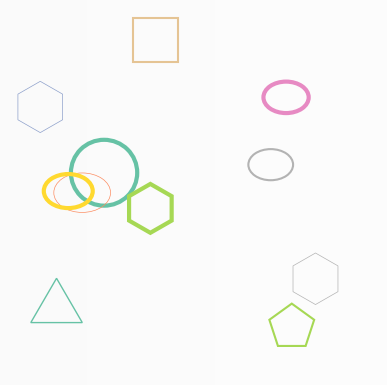[{"shape": "circle", "thickness": 3, "radius": 0.43, "center": [0.269, 0.551]}, {"shape": "triangle", "thickness": 1, "radius": 0.38, "center": [0.146, 0.2]}, {"shape": "oval", "thickness": 0.5, "radius": 0.37, "center": [0.212, 0.499]}, {"shape": "hexagon", "thickness": 0.5, "radius": 0.33, "center": [0.104, 0.722]}, {"shape": "oval", "thickness": 3, "radius": 0.29, "center": [0.738, 0.747]}, {"shape": "pentagon", "thickness": 1.5, "radius": 0.3, "center": [0.753, 0.151]}, {"shape": "hexagon", "thickness": 3, "radius": 0.32, "center": [0.388, 0.459]}, {"shape": "oval", "thickness": 3, "radius": 0.32, "center": [0.176, 0.504]}, {"shape": "square", "thickness": 1.5, "radius": 0.29, "center": [0.401, 0.897]}, {"shape": "oval", "thickness": 1.5, "radius": 0.29, "center": [0.699, 0.572]}, {"shape": "hexagon", "thickness": 0.5, "radius": 0.33, "center": [0.814, 0.276]}]